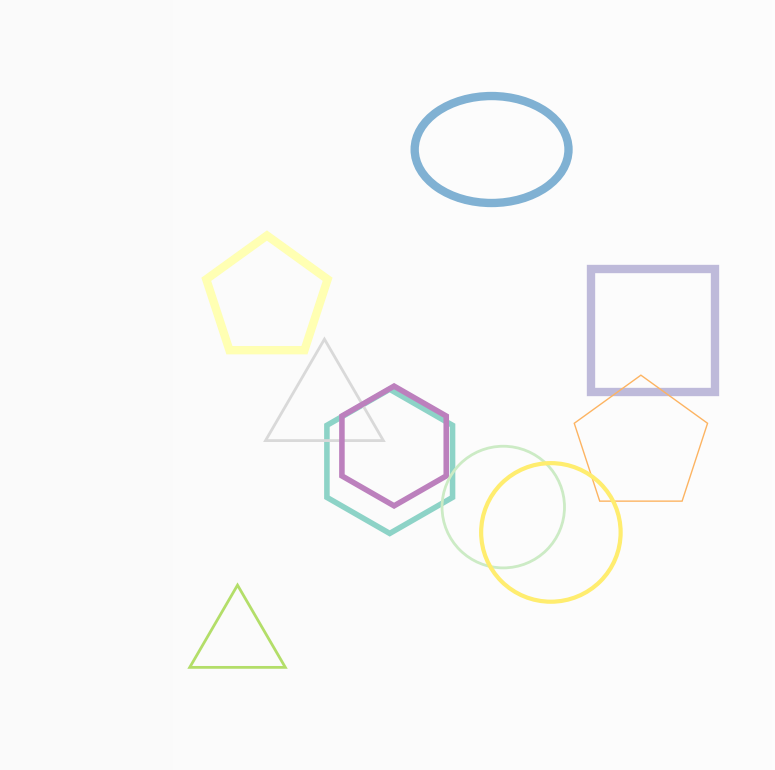[{"shape": "hexagon", "thickness": 2, "radius": 0.47, "center": [0.503, 0.401]}, {"shape": "pentagon", "thickness": 3, "radius": 0.41, "center": [0.344, 0.612]}, {"shape": "square", "thickness": 3, "radius": 0.4, "center": [0.843, 0.571]}, {"shape": "oval", "thickness": 3, "radius": 0.5, "center": [0.634, 0.806]}, {"shape": "pentagon", "thickness": 0.5, "radius": 0.45, "center": [0.827, 0.422]}, {"shape": "triangle", "thickness": 1, "radius": 0.36, "center": [0.306, 0.169]}, {"shape": "triangle", "thickness": 1, "radius": 0.44, "center": [0.419, 0.472]}, {"shape": "hexagon", "thickness": 2, "radius": 0.39, "center": [0.508, 0.421]}, {"shape": "circle", "thickness": 1, "radius": 0.39, "center": [0.649, 0.341]}, {"shape": "circle", "thickness": 1.5, "radius": 0.45, "center": [0.711, 0.309]}]